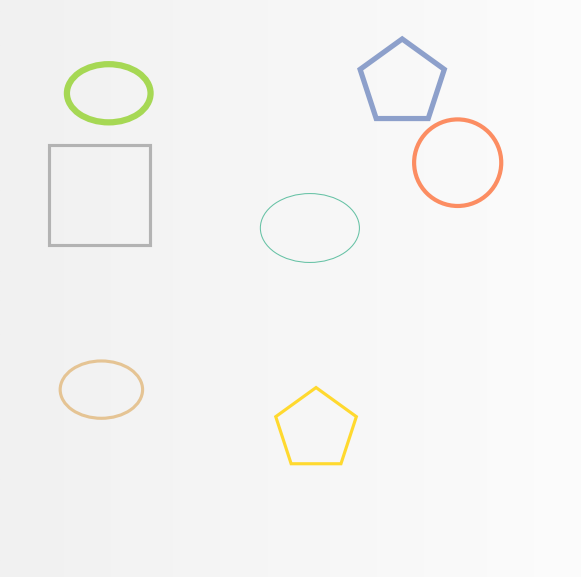[{"shape": "oval", "thickness": 0.5, "radius": 0.43, "center": [0.533, 0.604]}, {"shape": "circle", "thickness": 2, "radius": 0.37, "center": [0.787, 0.717]}, {"shape": "pentagon", "thickness": 2.5, "radius": 0.38, "center": [0.692, 0.855]}, {"shape": "oval", "thickness": 3, "radius": 0.36, "center": [0.187, 0.838]}, {"shape": "pentagon", "thickness": 1.5, "radius": 0.36, "center": [0.544, 0.255]}, {"shape": "oval", "thickness": 1.5, "radius": 0.35, "center": [0.174, 0.324]}, {"shape": "square", "thickness": 1.5, "radius": 0.44, "center": [0.172, 0.662]}]